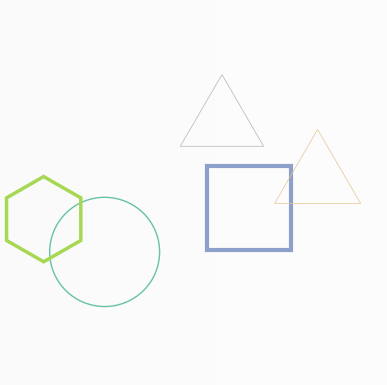[{"shape": "circle", "thickness": 1, "radius": 0.71, "center": [0.27, 0.346]}, {"shape": "square", "thickness": 3, "radius": 0.54, "center": [0.642, 0.459]}, {"shape": "hexagon", "thickness": 2.5, "radius": 0.55, "center": [0.113, 0.431]}, {"shape": "triangle", "thickness": 0.5, "radius": 0.64, "center": [0.82, 0.536]}, {"shape": "triangle", "thickness": 0.5, "radius": 0.62, "center": [0.573, 0.682]}]